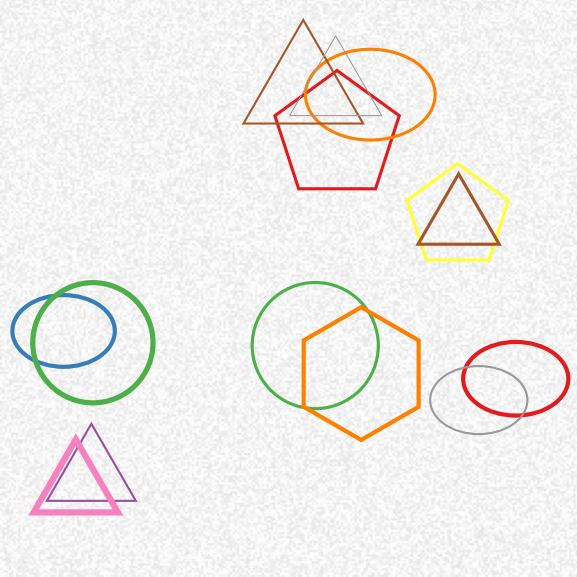[{"shape": "pentagon", "thickness": 1.5, "radius": 0.57, "center": [0.584, 0.764]}, {"shape": "oval", "thickness": 2, "radius": 0.46, "center": [0.893, 0.343]}, {"shape": "oval", "thickness": 2, "radius": 0.44, "center": [0.11, 0.426]}, {"shape": "circle", "thickness": 2.5, "radius": 0.52, "center": [0.161, 0.406]}, {"shape": "circle", "thickness": 1.5, "radius": 0.55, "center": [0.546, 0.401]}, {"shape": "triangle", "thickness": 1, "radius": 0.44, "center": [0.158, 0.176]}, {"shape": "oval", "thickness": 1.5, "radius": 0.56, "center": [0.641, 0.835]}, {"shape": "hexagon", "thickness": 2, "radius": 0.57, "center": [0.625, 0.352]}, {"shape": "pentagon", "thickness": 1.5, "radius": 0.46, "center": [0.793, 0.624]}, {"shape": "triangle", "thickness": 1, "radius": 0.6, "center": [0.525, 0.845]}, {"shape": "triangle", "thickness": 1.5, "radius": 0.41, "center": [0.794, 0.617]}, {"shape": "triangle", "thickness": 3, "radius": 0.42, "center": [0.131, 0.154]}, {"shape": "oval", "thickness": 1, "radius": 0.42, "center": [0.829, 0.306]}, {"shape": "triangle", "thickness": 0.5, "radius": 0.46, "center": [0.581, 0.845]}]